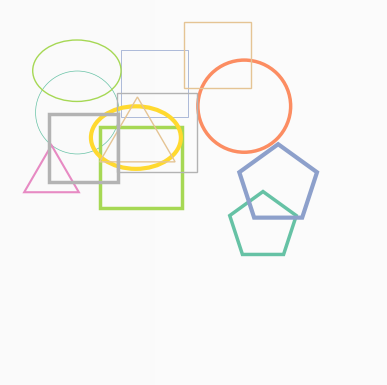[{"shape": "pentagon", "thickness": 2.5, "radius": 0.45, "center": [0.679, 0.412]}, {"shape": "circle", "thickness": 0.5, "radius": 0.54, "center": [0.2, 0.708]}, {"shape": "circle", "thickness": 2.5, "radius": 0.6, "center": [0.63, 0.724]}, {"shape": "square", "thickness": 0.5, "radius": 0.43, "center": [0.399, 0.783]}, {"shape": "pentagon", "thickness": 3, "radius": 0.53, "center": [0.718, 0.52]}, {"shape": "triangle", "thickness": 1.5, "radius": 0.41, "center": [0.133, 0.541]}, {"shape": "oval", "thickness": 1, "radius": 0.57, "center": [0.198, 0.816]}, {"shape": "square", "thickness": 2.5, "radius": 0.53, "center": [0.364, 0.565]}, {"shape": "oval", "thickness": 3, "radius": 0.58, "center": [0.351, 0.643]}, {"shape": "triangle", "thickness": 1, "radius": 0.56, "center": [0.355, 0.636]}, {"shape": "square", "thickness": 1, "radius": 0.43, "center": [0.56, 0.857]}, {"shape": "square", "thickness": 2.5, "radius": 0.44, "center": [0.215, 0.615]}, {"shape": "square", "thickness": 1, "radius": 0.52, "center": [0.404, 0.656]}]